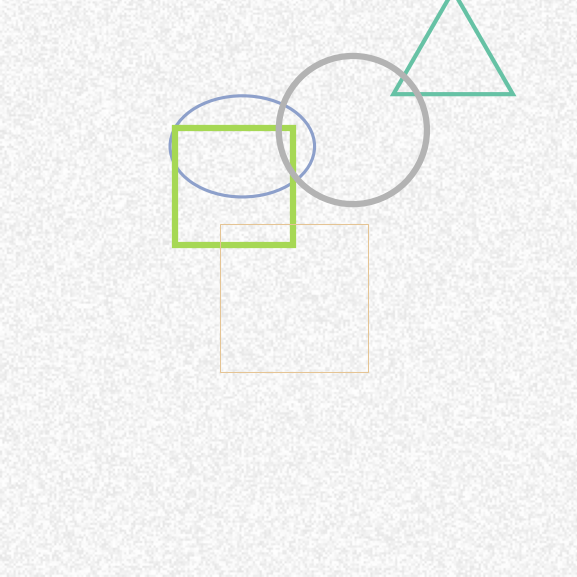[{"shape": "triangle", "thickness": 2, "radius": 0.6, "center": [0.785, 0.896]}, {"shape": "oval", "thickness": 1.5, "radius": 0.63, "center": [0.42, 0.746]}, {"shape": "square", "thickness": 3, "radius": 0.51, "center": [0.405, 0.676]}, {"shape": "square", "thickness": 0.5, "radius": 0.64, "center": [0.508, 0.483]}, {"shape": "circle", "thickness": 3, "radius": 0.64, "center": [0.611, 0.774]}]